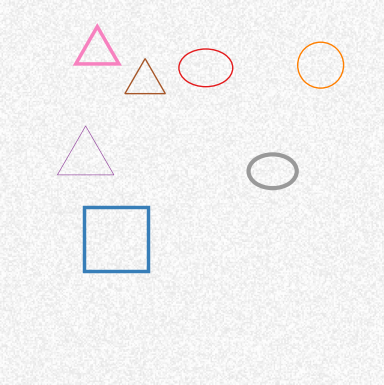[{"shape": "oval", "thickness": 1, "radius": 0.35, "center": [0.535, 0.824]}, {"shape": "square", "thickness": 2.5, "radius": 0.41, "center": [0.302, 0.379]}, {"shape": "triangle", "thickness": 0.5, "radius": 0.42, "center": [0.222, 0.588]}, {"shape": "circle", "thickness": 1, "radius": 0.3, "center": [0.833, 0.831]}, {"shape": "triangle", "thickness": 1, "radius": 0.3, "center": [0.377, 0.787]}, {"shape": "triangle", "thickness": 2.5, "radius": 0.32, "center": [0.253, 0.866]}, {"shape": "oval", "thickness": 3, "radius": 0.31, "center": [0.708, 0.555]}]